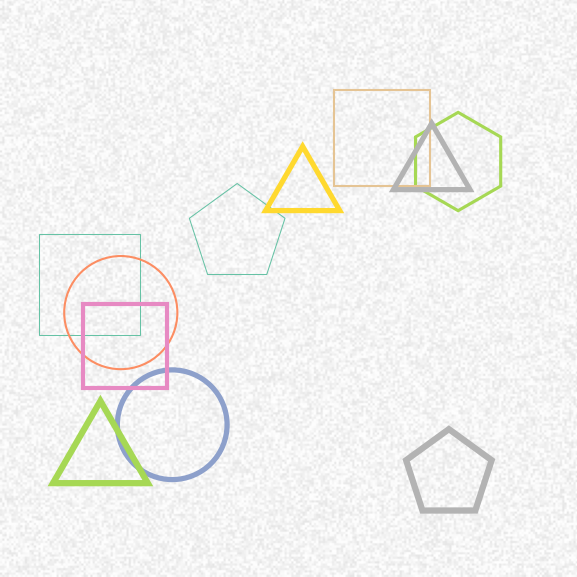[{"shape": "square", "thickness": 0.5, "radius": 0.44, "center": [0.155, 0.507]}, {"shape": "pentagon", "thickness": 0.5, "radius": 0.44, "center": [0.411, 0.594]}, {"shape": "circle", "thickness": 1, "radius": 0.49, "center": [0.209, 0.458]}, {"shape": "circle", "thickness": 2.5, "radius": 0.47, "center": [0.298, 0.264]}, {"shape": "square", "thickness": 2, "radius": 0.36, "center": [0.216, 0.401]}, {"shape": "hexagon", "thickness": 1.5, "radius": 0.43, "center": [0.793, 0.719]}, {"shape": "triangle", "thickness": 3, "radius": 0.47, "center": [0.174, 0.21]}, {"shape": "triangle", "thickness": 2.5, "radius": 0.37, "center": [0.524, 0.672]}, {"shape": "square", "thickness": 1, "radius": 0.42, "center": [0.661, 0.761]}, {"shape": "pentagon", "thickness": 3, "radius": 0.39, "center": [0.777, 0.178]}, {"shape": "triangle", "thickness": 2.5, "radius": 0.38, "center": [0.748, 0.709]}]